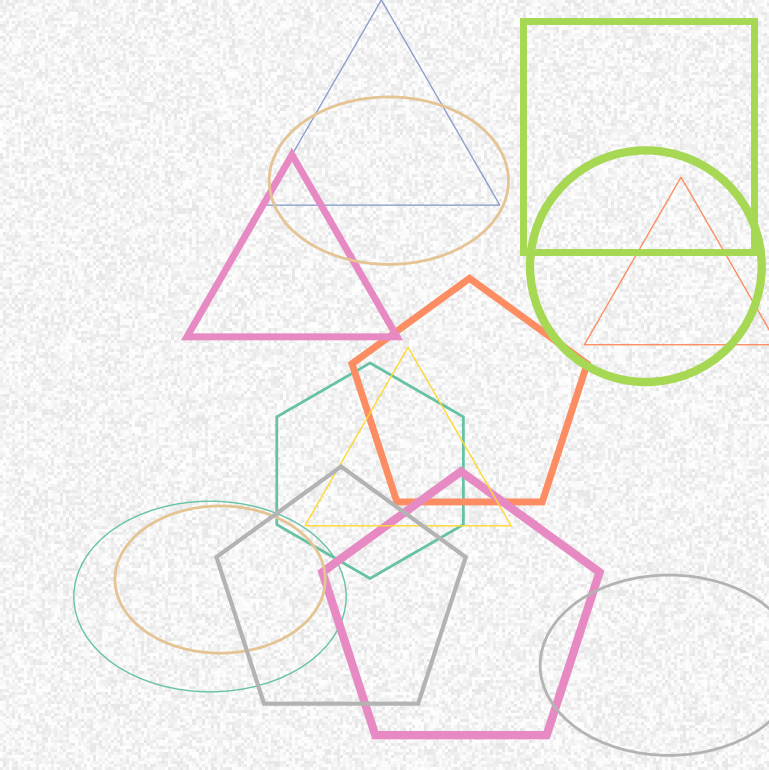[{"shape": "hexagon", "thickness": 1, "radius": 0.7, "center": [0.481, 0.389]}, {"shape": "oval", "thickness": 0.5, "radius": 0.88, "center": [0.273, 0.225]}, {"shape": "pentagon", "thickness": 2.5, "radius": 0.8, "center": [0.61, 0.478]}, {"shape": "triangle", "thickness": 0.5, "radius": 0.73, "center": [0.885, 0.625]}, {"shape": "triangle", "thickness": 0.5, "radius": 0.89, "center": [0.495, 0.822]}, {"shape": "triangle", "thickness": 2.5, "radius": 0.79, "center": [0.379, 0.641]}, {"shape": "pentagon", "thickness": 3, "radius": 0.95, "center": [0.599, 0.198]}, {"shape": "circle", "thickness": 3, "radius": 0.75, "center": [0.839, 0.654]}, {"shape": "square", "thickness": 2.5, "radius": 0.75, "center": [0.829, 0.822]}, {"shape": "triangle", "thickness": 0.5, "radius": 0.77, "center": [0.53, 0.394]}, {"shape": "oval", "thickness": 1, "radius": 0.78, "center": [0.505, 0.765]}, {"shape": "oval", "thickness": 1, "radius": 0.68, "center": [0.286, 0.247]}, {"shape": "pentagon", "thickness": 1.5, "radius": 0.85, "center": [0.443, 0.224]}, {"shape": "oval", "thickness": 1, "radius": 0.84, "center": [0.869, 0.136]}]